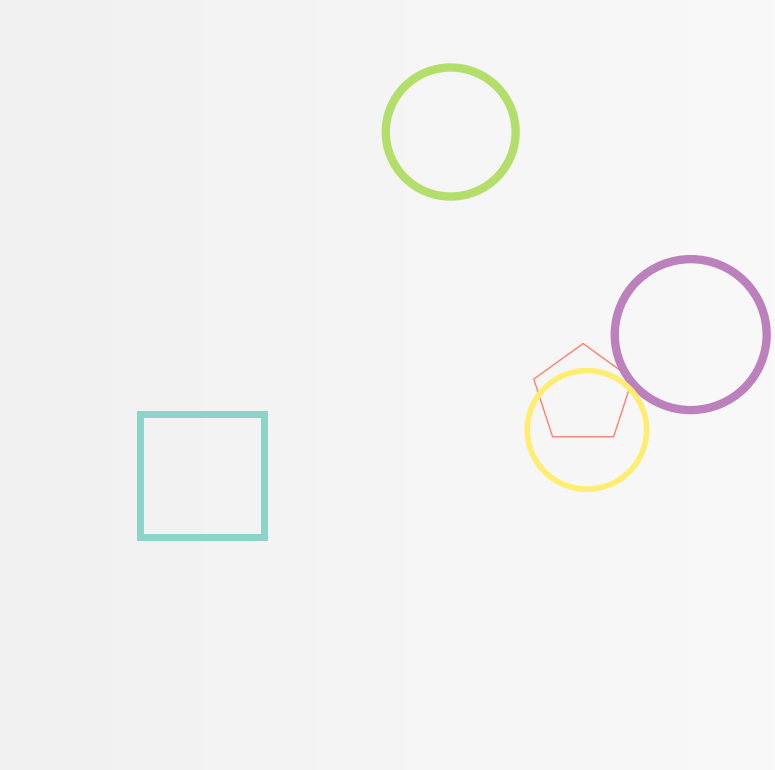[{"shape": "square", "thickness": 2.5, "radius": 0.4, "center": [0.261, 0.382]}, {"shape": "pentagon", "thickness": 0.5, "radius": 0.33, "center": [0.752, 0.487]}, {"shape": "circle", "thickness": 3, "radius": 0.42, "center": [0.582, 0.829]}, {"shape": "circle", "thickness": 3, "radius": 0.49, "center": [0.891, 0.565]}, {"shape": "circle", "thickness": 2, "radius": 0.38, "center": [0.757, 0.442]}]